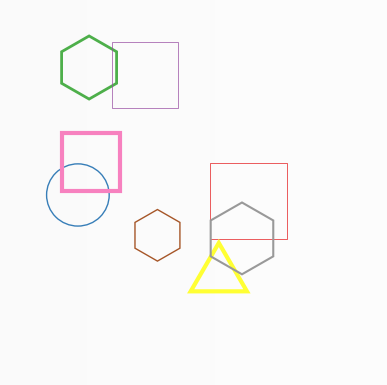[{"shape": "square", "thickness": 0.5, "radius": 0.5, "center": [0.641, 0.478]}, {"shape": "circle", "thickness": 1, "radius": 0.4, "center": [0.201, 0.494]}, {"shape": "hexagon", "thickness": 2, "radius": 0.41, "center": [0.23, 0.825]}, {"shape": "square", "thickness": 0.5, "radius": 0.43, "center": [0.374, 0.806]}, {"shape": "triangle", "thickness": 3, "radius": 0.42, "center": [0.565, 0.285]}, {"shape": "hexagon", "thickness": 1, "radius": 0.33, "center": [0.406, 0.389]}, {"shape": "square", "thickness": 3, "radius": 0.37, "center": [0.235, 0.579]}, {"shape": "hexagon", "thickness": 1.5, "radius": 0.47, "center": [0.624, 0.381]}]